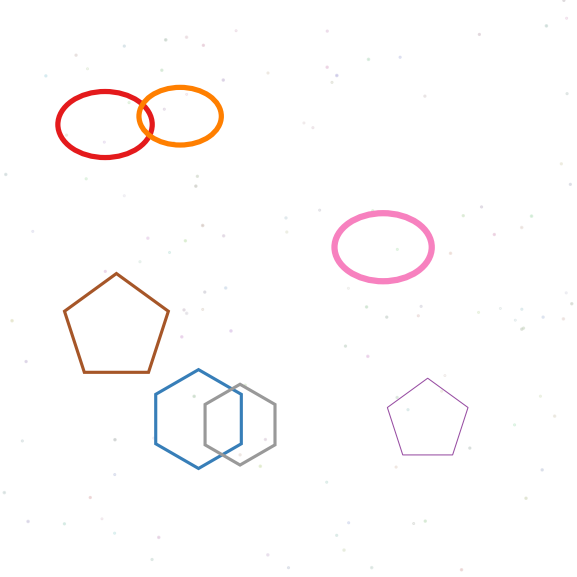[{"shape": "oval", "thickness": 2.5, "radius": 0.41, "center": [0.182, 0.784]}, {"shape": "hexagon", "thickness": 1.5, "radius": 0.43, "center": [0.344, 0.274]}, {"shape": "pentagon", "thickness": 0.5, "radius": 0.37, "center": [0.741, 0.271]}, {"shape": "oval", "thickness": 2.5, "radius": 0.36, "center": [0.312, 0.798]}, {"shape": "pentagon", "thickness": 1.5, "radius": 0.47, "center": [0.202, 0.431]}, {"shape": "oval", "thickness": 3, "radius": 0.42, "center": [0.663, 0.571]}, {"shape": "hexagon", "thickness": 1.5, "radius": 0.35, "center": [0.416, 0.264]}]